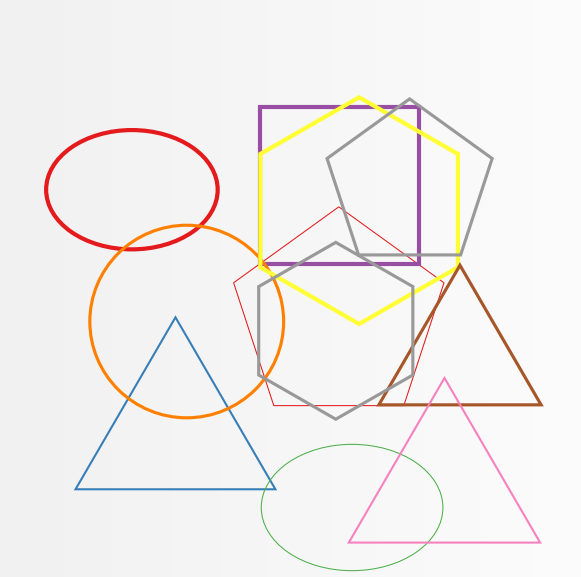[{"shape": "oval", "thickness": 2, "radius": 0.74, "center": [0.227, 0.671]}, {"shape": "pentagon", "thickness": 0.5, "radius": 0.95, "center": [0.583, 0.451]}, {"shape": "triangle", "thickness": 1, "radius": 0.99, "center": [0.302, 0.251]}, {"shape": "oval", "thickness": 0.5, "radius": 0.78, "center": [0.606, 0.12]}, {"shape": "square", "thickness": 2, "radius": 0.68, "center": [0.584, 0.677]}, {"shape": "circle", "thickness": 1.5, "radius": 0.83, "center": [0.321, 0.442]}, {"shape": "hexagon", "thickness": 2, "radius": 0.98, "center": [0.618, 0.634]}, {"shape": "triangle", "thickness": 1.5, "radius": 0.81, "center": [0.791, 0.379]}, {"shape": "triangle", "thickness": 1, "radius": 0.95, "center": [0.765, 0.155]}, {"shape": "pentagon", "thickness": 1.5, "radius": 0.75, "center": [0.705, 0.679]}, {"shape": "hexagon", "thickness": 1.5, "radius": 0.77, "center": [0.578, 0.426]}]